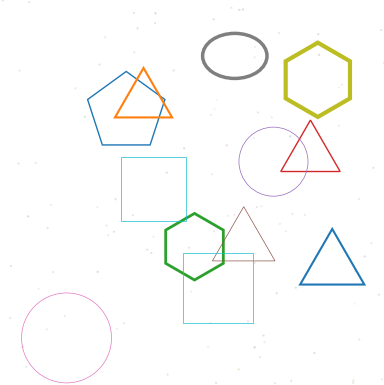[{"shape": "pentagon", "thickness": 1, "radius": 0.53, "center": [0.328, 0.709]}, {"shape": "triangle", "thickness": 1.5, "radius": 0.48, "center": [0.863, 0.309]}, {"shape": "triangle", "thickness": 1.5, "radius": 0.43, "center": [0.373, 0.738]}, {"shape": "hexagon", "thickness": 2, "radius": 0.43, "center": [0.505, 0.359]}, {"shape": "triangle", "thickness": 1, "radius": 0.45, "center": [0.806, 0.599]}, {"shape": "circle", "thickness": 0.5, "radius": 0.45, "center": [0.71, 0.58]}, {"shape": "triangle", "thickness": 0.5, "radius": 0.47, "center": [0.633, 0.369]}, {"shape": "circle", "thickness": 0.5, "radius": 0.58, "center": [0.173, 0.122]}, {"shape": "oval", "thickness": 2.5, "radius": 0.42, "center": [0.61, 0.855]}, {"shape": "hexagon", "thickness": 3, "radius": 0.48, "center": [0.826, 0.793]}, {"shape": "square", "thickness": 0.5, "radius": 0.42, "center": [0.399, 0.509]}, {"shape": "square", "thickness": 0.5, "radius": 0.45, "center": [0.566, 0.252]}]